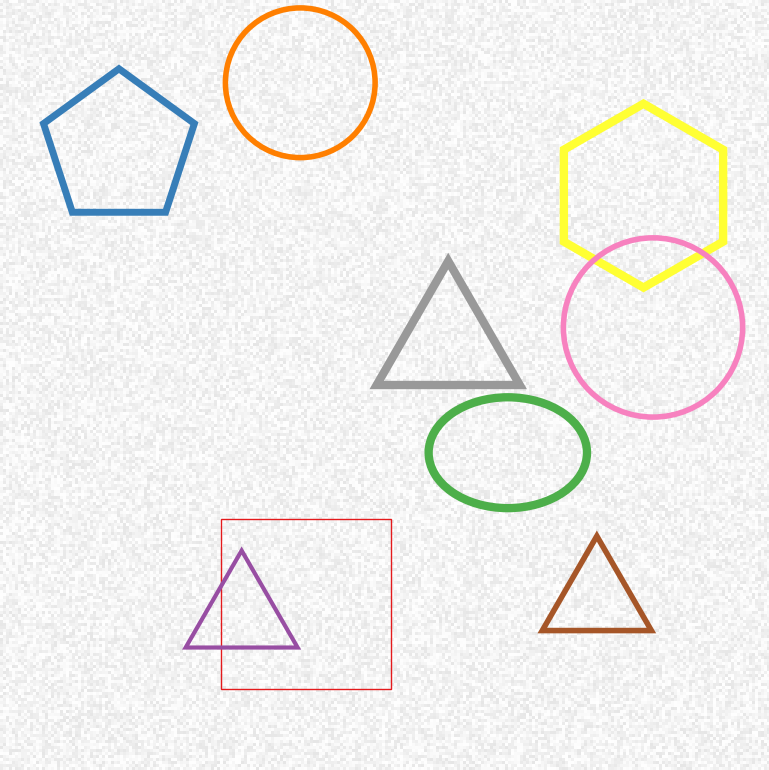[{"shape": "square", "thickness": 0.5, "radius": 0.55, "center": [0.397, 0.216]}, {"shape": "pentagon", "thickness": 2.5, "radius": 0.52, "center": [0.154, 0.808]}, {"shape": "oval", "thickness": 3, "radius": 0.51, "center": [0.66, 0.412]}, {"shape": "triangle", "thickness": 1.5, "radius": 0.42, "center": [0.314, 0.201]}, {"shape": "circle", "thickness": 2, "radius": 0.49, "center": [0.39, 0.893]}, {"shape": "hexagon", "thickness": 3, "radius": 0.6, "center": [0.836, 0.746]}, {"shape": "triangle", "thickness": 2, "radius": 0.41, "center": [0.775, 0.222]}, {"shape": "circle", "thickness": 2, "radius": 0.58, "center": [0.848, 0.575]}, {"shape": "triangle", "thickness": 3, "radius": 0.54, "center": [0.582, 0.554]}]